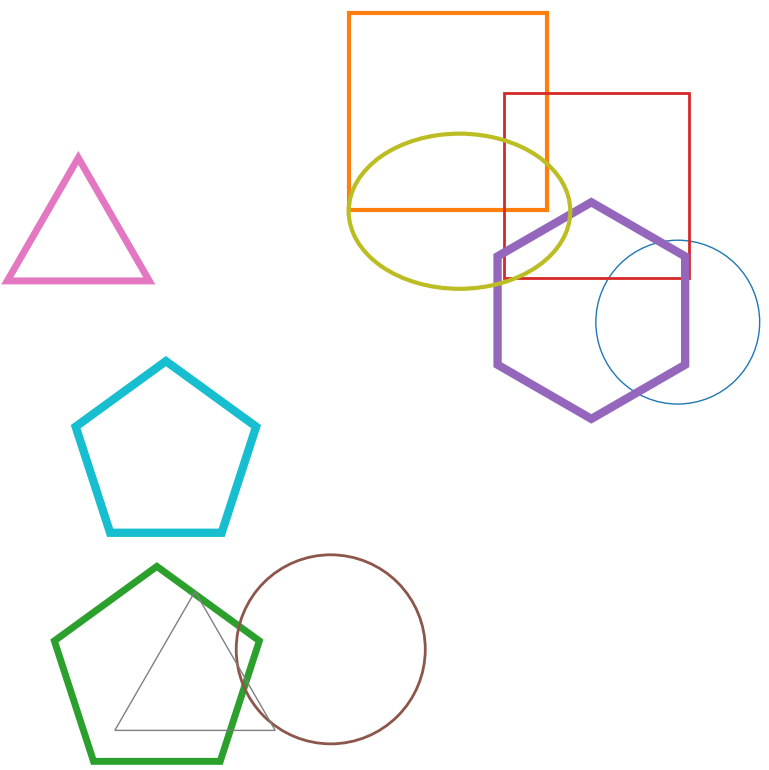[{"shape": "circle", "thickness": 0.5, "radius": 0.53, "center": [0.88, 0.582]}, {"shape": "square", "thickness": 1.5, "radius": 0.64, "center": [0.582, 0.855]}, {"shape": "pentagon", "thickness": 2.5, "radius": 0.7, "center": [0.204, 0.124]}, {"shape": "square", "thickness": 1, "radius": 0.6, "center": [0.775, 0.759]}, {"shape": "hexagon", "thickness": 3, "radius": 0.7, "center": [0.768, 0.597]}, {"shape": "circle", "thickness": 1, "radius": 0.61, "center": [0.43, 0.157]}, {"shape": "triangle", "thickness": 2.5, "radius": 0.53, "center": [0.102, 0.688]}, {"shape": "triangle", "thickness": 0.5, "radius": 0.6, "center": [0.253, 0.112]}, {"shape": "oval", "thickness": 1.5, "radius": 0.72, "center": [0.597, 0.726]}, {"shape": "pentagon", "thickness": 3, "radius": 0.62, "center": [0.215, 0.408]}]